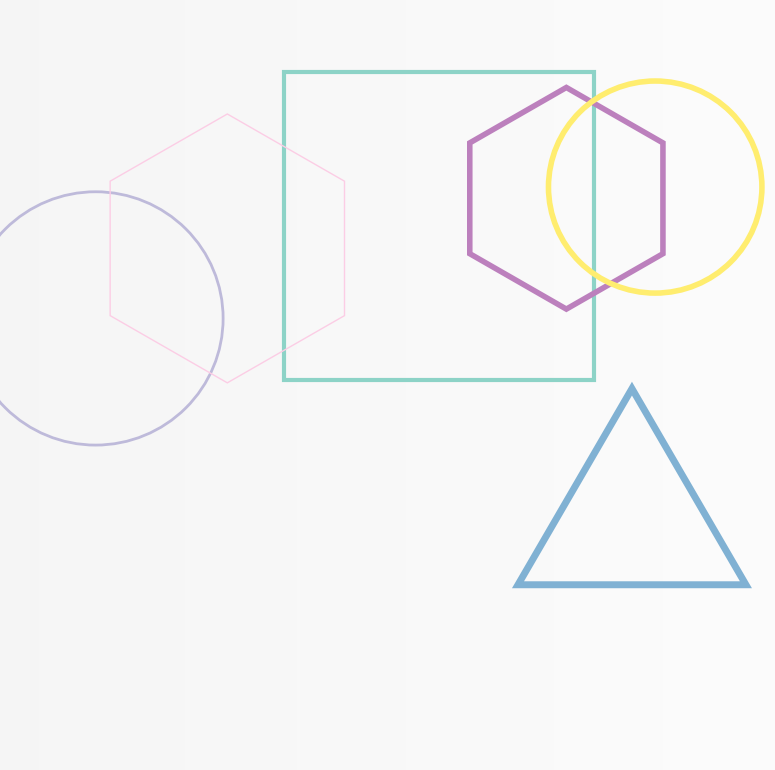[{"shape": "square", "thickness": 1.5, "radius": 1.0, "center": [0.566, 0.707]}, {"shape": "circle", "thickness": 1, "radius": 0.82, "center": [0.123, 0.586]}, {"shape": "triangle", "thickness": 2.5, "radius": 0.85, "center": [0.815, 0.325]}, {"shape": "hexagon", "thickness": 0.5, "radius": 0.87, "center": [0.293, 0.677]}, {"shape": "hexagon", "thickness": 2, "radius": 0.72, "center": [0.731, 0.742]}, {"shape": "circle", "thickness": 2, "radius": 0.69, "center": [0.845, 0.757]}]